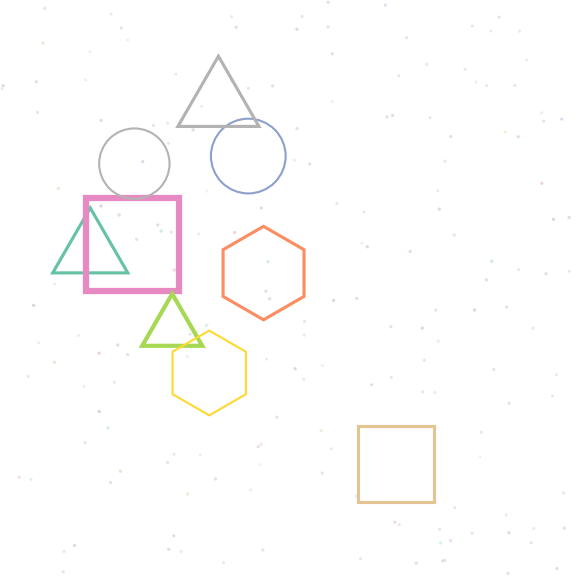[{"shape": "triangle", "thickness": 1.5, "radius": 0.38, "center": [0.156, 0.564]}, {"shape": "hexagon", "thickness": 1.5, "radius": 0.4, "center": [0.456, 0.526]}, {"shape": "circle", "thickness": 1, "radius": 0.32, "center": [0.43, 0.729]}, {"shape": "square", "thickness": 3, "radius": 0.4, "center": [0.229, 0.576]}, {"shape": "triangle", "thickness": 2, "radius": 0.3, "center": [0.298, 0.43]}, {"shape": "hexagon", "thickness": 1, "radius": 0.37, "center": [0.362, 0.353]}, {"shape": "square", "thickness": 1.5, "radius": 0.33, "center": [0.686, 0.195]}, {"shape": "circle", "thickness": 1, "radius": 0.3, "center": [0.233, 0.716]}, {"shape": "triangle", "thickness": 1.5, "radius": 0.41, "center": [0.378, 0.821]}]